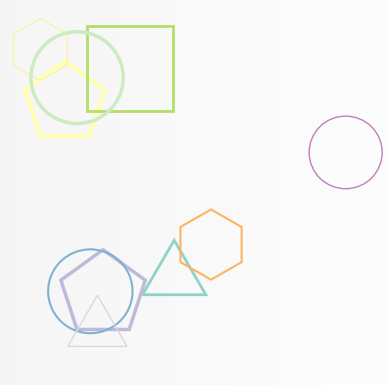[{"shape": "triangle", "thickness": 2, "radius": 0.47, "center": [0.449, 0.282]}, {"shape": "pentagon", "thickness": 3, "radius": 0.54, "center": [0.167, 0.734]}, {"shape": "pentagon", "thickness": 2.5, "radius": 0.57, "center": [0.266, 0.237]}, {"shape": "circle", "thickness": 1.5, "radius": 0.54, "center": [0.233, 0.243]}, {"shape": "hexagon", "thickness": 1.5, "radius": 0.46, "center": [0.545, 0.365]}, {"shape": "square", "thickness": 2, "radius": 0.55, "center": [0.335, 0.822]}, {"shape": "triangle", "thickness": 1, "radius": 0.44, "center": [0.251, 0.145]}, {"shape": "circle", "thickness": 1, "radius": 0.47, "center": [0.892, 0.604]}, {"shape": "circle", "thickness": 2.5, "radius": 0.6, "center": [0.199, 0.798]}, {"shape": "hexagon", "thickness": 0.5, "radius": 0.4, "center": [0.104, 0.871]}]